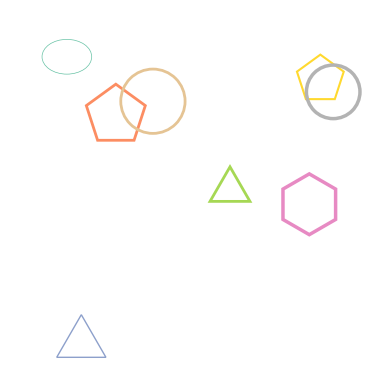[{"shape": "oval", "thickness": 0.5, "radius": 0.32, "center": [0.174, 0.853]}, {"shape": "pentagon", "thickness": 2, "radius": 0.4, "center": [0.301, 0.701]}, {"shape": "triangle", "thickness": 1, "radius": 0.37, "center": [0.211, 0.109]}, {"shape": "hexagon", "thickness": 2.5, "radius": 0.39, "center": [0.803, 0.469]}, {"shape": "triangle", "thickness": 2, "radius": 0.3, "center": [0.597, 0.507]}, {"shape": "pentagon", "thickness": 1.5, "radius": 0.32, "center": [0.832, 0.794]}, {"shape": "circle", "thickness": 2, "radius": 0.42, "center": [0.397, 0.737]}, {"shape": "circle", "thickness": 2.5, "radius": 0.35, "center": [0.865, 0.761]}]